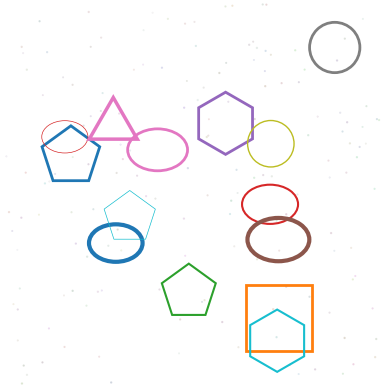[{"shape": "oval", "thickness": 3, "radius": 0.35, "center": [0.301, 0.369]}, {"shape": "pentagon", "thickness": 2, "radius": 0.39, "center": [0.184, 0.594]}, {"shape": "square", "thickness": 2, "radius": 0.43, "center": [0.724, 0.173]}, {"shape": "pentagon", "thickness": 1.5, "radius": 0.37, "center": [0.49, 0.242]}, {"shape": "oval", "thickness": 1.5, "radius": 0.36, "center": [0.701, 0.469]}, {"shape": "oval", "thickness": 0.5, "radius": 0.3, "center": [0.168, 0.645]}, {"shape": "hexagon", "thickness": 2, "radius": 0.4, "center": [0.586, 0.68]}, {"shape": "oval", "thickness": 3, "radius": 0.4, "center": [0.723, 0.378]}, {"shape": "oval", "thickness": 2, "radius": 0.39, "center": [0.409, 0.611]}, {"shape": "triangle", "thickness": 2.5, "radius": 0.36, "center": [0.294, 0.675]}, {"shape": "circle", "thickness": 2, "radius": 0.33, "center": [0.869, 0.877]}, {"shape": "circle", "thickness": 1, "radius": 0.3, "center": [0.703, 0.627]}, {"shape": "pentagon", "thickness": 0.5, "radius": 0.35, "center": [0.337, 0.435]}, {"shape": "hexagon", "thickness": 1.5, "radius": 0.4, "center": [0.72, 0.115]}]